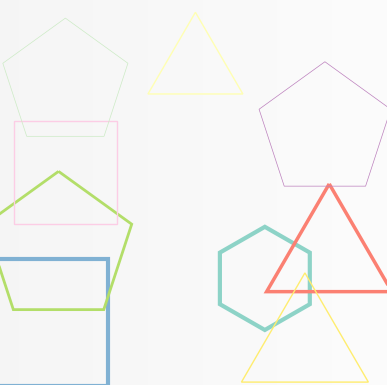[{"shape": "hexagon", "thickness": 3, "radius": 0.67, "center": [0.683, 0.277]}, {"shape": "triangle", "thickness": 1, "radius": 0.71, "center": [0.504, 0.827]}, {"shape": "triangle", "thickness": 2.5, "radius": 0.93, "center": [0.85, 0.336]}, {"shape": "square", "thickness": 3, "radius": 0.83, "center": [0.113, 0.163]}, {"shape": "pentagon", "thickness": 2, "radius": 0.99, "center": [0.151, 0.356]}, {"shape": "square", "thickness": 1, "radius": 0.67, "center": [0.169, 0.552]}, {"shape": "pentagon", "thickness": 0.5, "radius": 0.89, "center": [0.838, 0.661]}, {"shape": "pentagon", "thickness": 0.5, "radius": 0.85, "center": [0.169, 0.783]}, {"shape": "triangle", "thickness": 1, "radius": 0.95, "center": [0.787, 0.102]}]